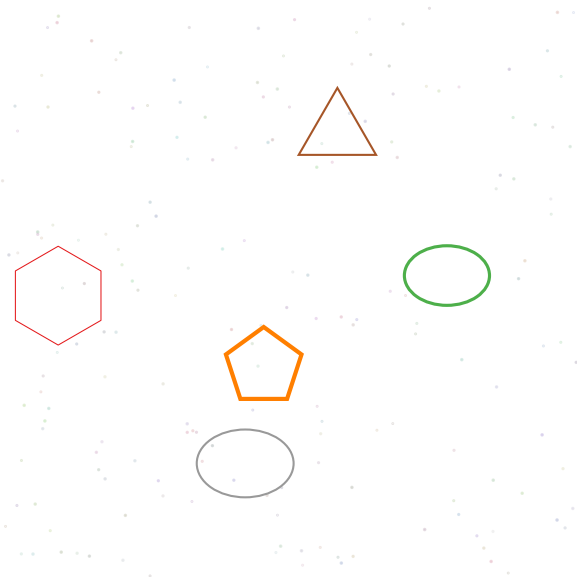[{"shape": "hexagon", "thickness": 0.5, "radius": 0.43, "center": [0.101, 0.487]}, {"shape": "oval", "thickness": 1.5, "radius": 0.37, "center": [0.774, 0.522]}, {"shape": "pentagon", "thickness": 2, "radius": 0.34, "center": [0.457, 0.364]}, {"shape": "triangle", "thickness": 1, "radius": 0.39, "center": [0.584, 0.77]}, {"shape": "oval", "thickness": 1, "radius": 0.42, "center": [0.425, 0.197]}]